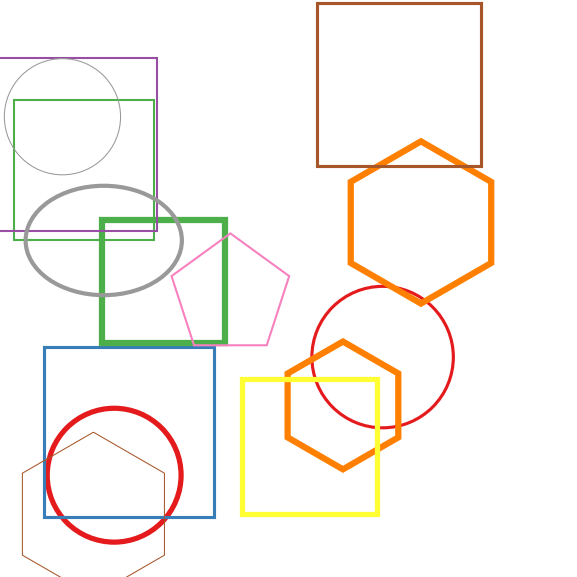[{"shape": "circle", "thickness": 2.5, "radius": 0.58, "center": [0.198, 0.176]}, {"shape": "circle", "thickness": 1.5, "radius": 0.61, "center": [0.663, 0.381]}, {"shape": "square", "thickness": 1.5, "radius": 0.73, "center": [0.224, 0.251]}, {"shape": "square", "thickness": 1, "radius": 0.61, "center": [0.146, 0.704]}, {"shape": "square", "thickness": 3, "radius": 0.53, "center": [0.283, 0.511]}, {"shape": "square", "thickness": 1, "radius": 0.75, "center": [0.122, 0.748]}, {"shape": "hexagon", "thickness": 3, "radius": 0.7, "center": [0.729, 0.614]}, {"shape": "hexagon", "thickness": 3, "radius": 0.55, "center": [0.594, 0.297]}, {"shape": "square", "thickness": 2.5, "radius": 0.59, "center": [0.536, 0.226]}, {"shape": "hexagon", "thickness": 0.5, "radius": 0.71, "center": [0.162, 0.109]}, {"shape": "square", "thickness": 1.5, "radius": 0.71, "center": [0.691, 0.853]}, {"shape": "pentagon", "thickness": 1, "radius": 0.54, "center": [0.399, 0.488]}, {"shape": "circle", "thickness": 0.5, "radius": 0.5, "center": [0.108, 0.797]}, {"shape": "oval", "thickness": 2, "radius": 0.68, "center": [0.18, 0.583]}]